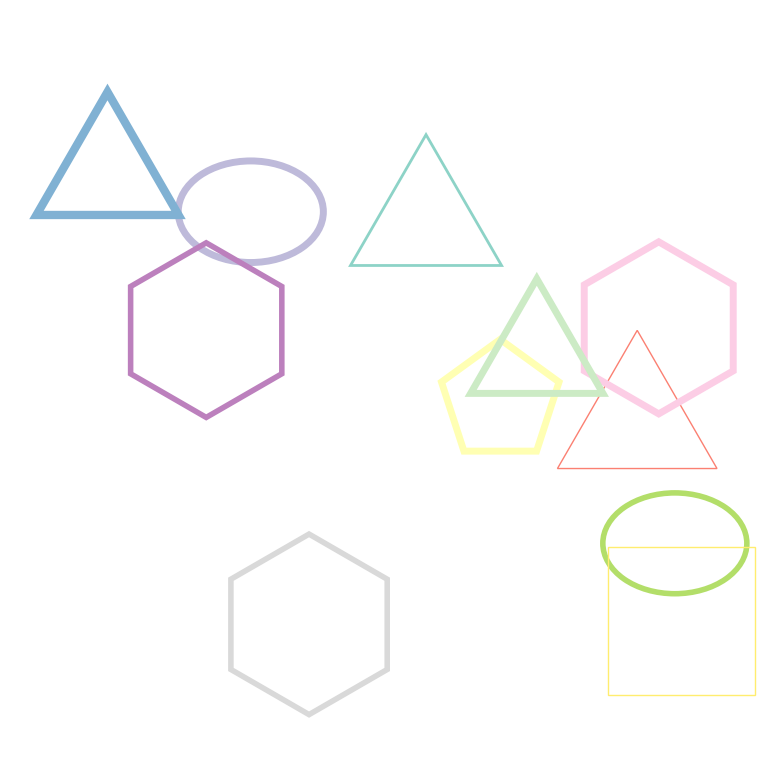[{"shape": "triangle", "thickness": 1, "radius": 0.57, "center": [0.553, 0.712]}, {"shape": "pentagon", "thickness": 2.5, "radius": 0.4, "center": [0.65, 0.479]}, {"shape": "oval", "thickness": 2.5, "radius": 0.47, "center": [0.326, 0.725]}, {"shape": "triangle", "thickness": 0.5, "radius": 0.6, "center": [0.828, 0.451]}, {"shape": "triangle", "thickness": 3, "radius": 0.53, "center": [0.14, 0.774]}, {"shape": "oval", "thickness": 2, "radius": 0.47, "center": [0.876, 0.294]}, {"shape": "hexagon", "thickness": 2.5, "radius": 0.56, "center": [0.855, 0.574]}, {"shape": "hexagon", "thickness": 2, "radius": 0.59, "center": [0.401, 0.189]}, {"shape": "hexagon", "thickness": 2, "radius": 0.57, "center": [0.268, 0.571]}, {"shape": "triangle", "thickness": 2.5, "radius": 0.5, "center": [0.697, 0.539]}, {"shape": "square", "thickness": 0.5, "radius": 0.48, "center": [0.885, 0.194]}]